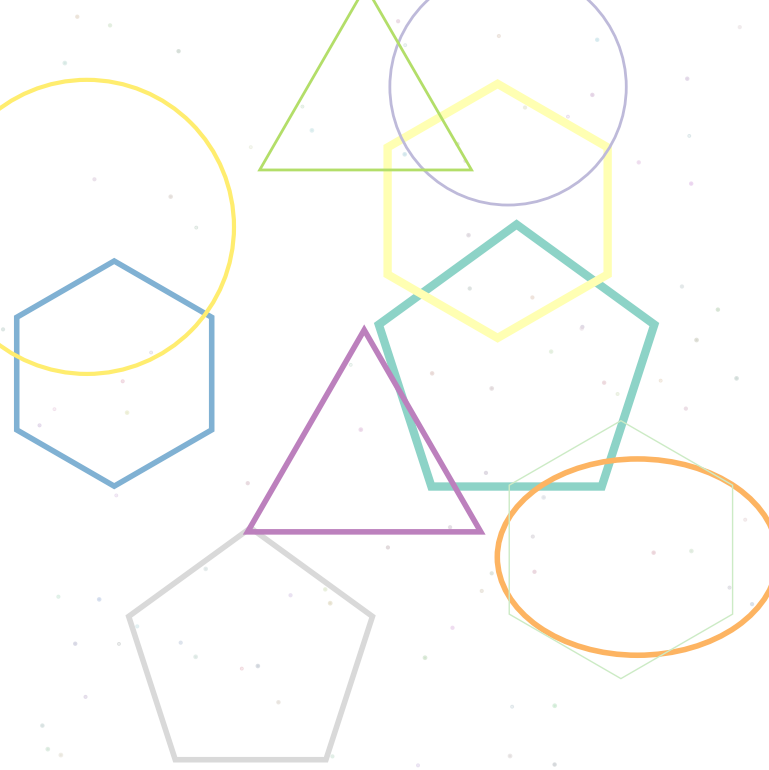[{"shape": "pentagon", "thickness": 3, "radius": 0.94, "center": [0.671, 0.52]}, {"shape": "hexagon", "thickness": 3, "radius": 0.82, "center": [0.646, 0.726]}, {"shape": "circle", "thickness": 1, "radius": 0.77, "center": [0.66, 0.887]}, {"shape": "hexagon", "thickness": 2, "radius": 0.73, "center": [0.148, 0.515]}, {"shape": "oval", "thickness": 2, "radius": 0.91, "center": [0.828, 0.276]}, {"shape": "triangle", "thickness": 1, "radius": 0.79, "center": [0.475, 0.859]}, {"shape": "pentagon", "thickness": 2, "radius": 0.83, "center": [0.325, 0.148]}, {"shape": "triangle", "thickness": 2, "radius": 0.87, "center": [0.473, 0.397]}, {"shape": "hexagon", "thickness": 0.5, "radius": 0.84, "center": [0.806, 0.286]}, {"shape": "circle", "thickness": 1.5, "radius": 0.95, "center": [0.113, 0.705]}]